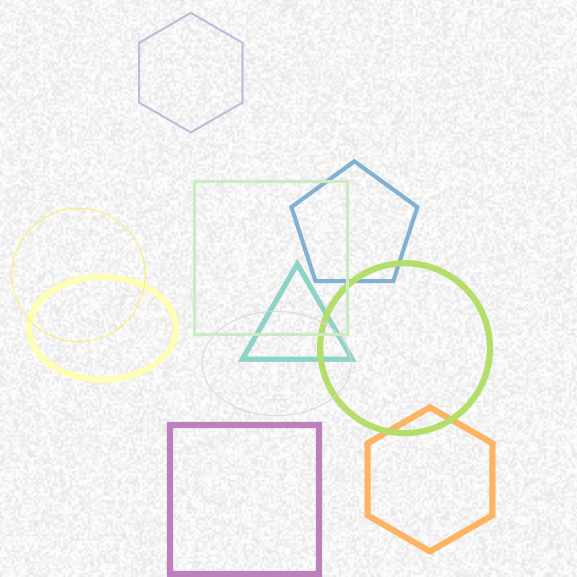[{"shape": "triangle", "thickness": 2.5, "radius": 0.55, "center": [0.515, 0.432]}, {"shape": "oval", "thickness": 3, "radius": 0.64, "center": [0.177, 0.431]}, {"shape": "hexagon", "thickness": 1, "radius": 0.52, "center": [0.33, 0.873]}, {"shape": "pentagon", "thickness": 2, "radius": 0.57, "center": [0.614, 0.605]}, {"shape": "hexagon", "thickness": 3, "radius": 0.62, "center": [0.745, 0.169]}, {"shape": "circle", "thickness": 3, "radius": 0.74, "center": [0.701, 0.396]}, {"shape": "oval", "thickness": 0.5, "radius": 0.64, "center": [0.479, 0.37]}, {"shape": "square", "thickness": 3, "radius": 0.65, "center": [0.423, 0.134]}, {"shape": "square", "thickness": 1.5, "radius": 0.66, "center": [0.468, 0.554]}, {"shape": "circle", "thickness": 0.5, "radius": 0.58, "center": [0.136, 0.523]}]